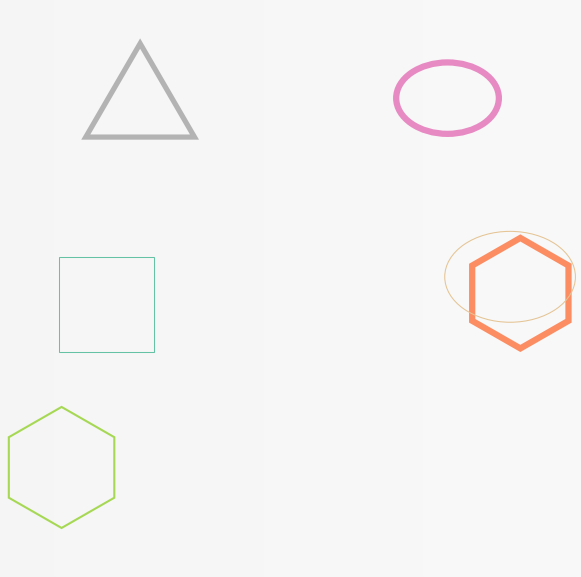[{"shape": "square", "thickness": 0.5, "radius": 0.41, "center": [0.183, 0.473]}, {"shape": "hexagon", "thickness": 3, "radius": 0.48, "center": [0.895, 0.491]}, {"shape": "oval", "thickness": 3, "radius": 0.44, "center": [0.77, 0.829]}, {"shape": "hexagon", "thickness": 1, "radius": 0.52, "center": [0.106, 0.19]}, {"shape": "oval", "thickness": 0.5, "radius": 0.56, "center": [0.878, 0.52]}, {"shape": "triangle", "thickness": 2.5, "radius": 0.54, "center": [0.241, 0.816]}]